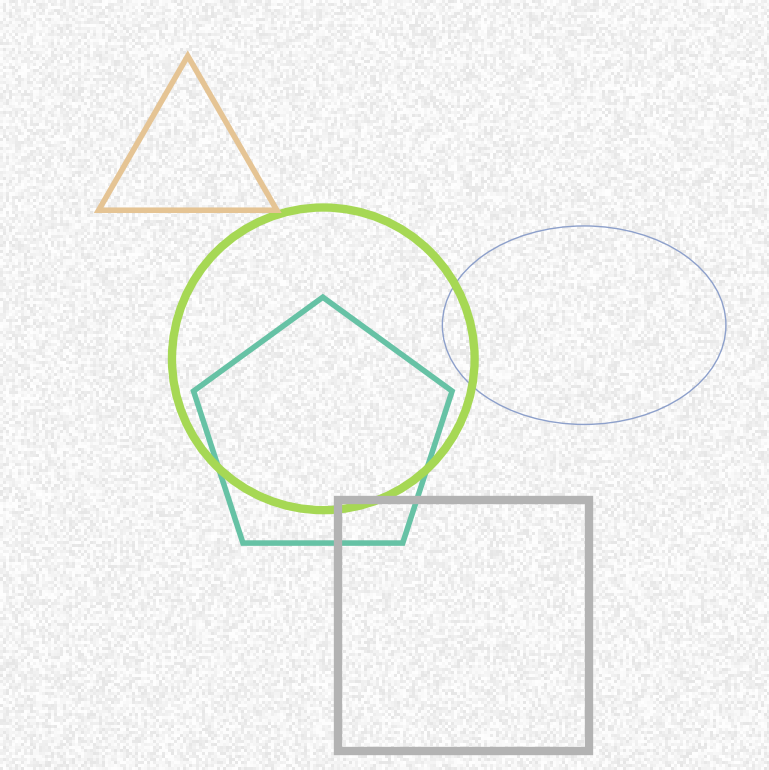[{"shape": "pentagon", "thickness": 2, "radius": 0.88, "center": [0.419, 0.438]}, {"shape": "oval", "thickness": 0.5, "radius": 0.92, "center": [0.759, 0.578]}, {"shape": "circle", "thickness": 3, "radius": 0.98, "center": [0.42, 0.534]}, {"shape": "triangle", "thickness": 2, "radius": 0.67, "center": [0.244, 0.794]}, {"shape": "square", "thickness": 3, "radius": 0.82, "center": [0.602, 0.188]}]